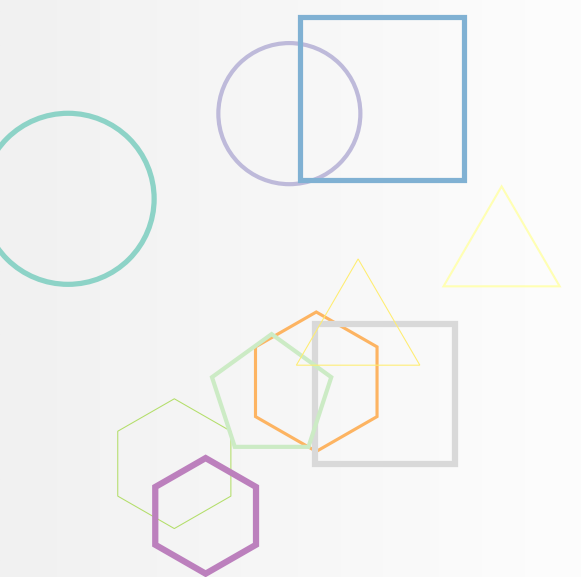[{"shape": "circle", "thickness": 2.5, "radius": 0.74, "center": [0.117, 0.655]}, {"shape": "triangle", "thickness": 1, "radius": 0.58, "center": [0.863, 0.561]}, {"shape": "circle", "thickness": 2, "radius": 0.61, "center": [0.498, 0.802]}, {"shape": "square", "thickness": 2.5, "radius": 0.7, "center": [0.657, 0.829]}, {"shape": "hexagon", "thickness": 1.5, "radius": 0.6, "center": [0.544, 0.338]}, {"shape": "hexagon", "thickness": 0.5, "radius": 0.56, "center": [0.3, 0.196]}, {"shape": "square", "thickness": 3, "radius": 0.6, "center": [0.663, 0.317]}, {"shape": "hexagon", "thickness": 3, "radius": 0.5, "center": [0.354, 0.106]}, {"shape": "pentagon", "thickness": 2, "radius": 0.54, "center": [0.467, 0.313]}, {"shape": "triangle", "thickness": 0.5, "radius": 0.61, "center": [0.616, 0.428]}]